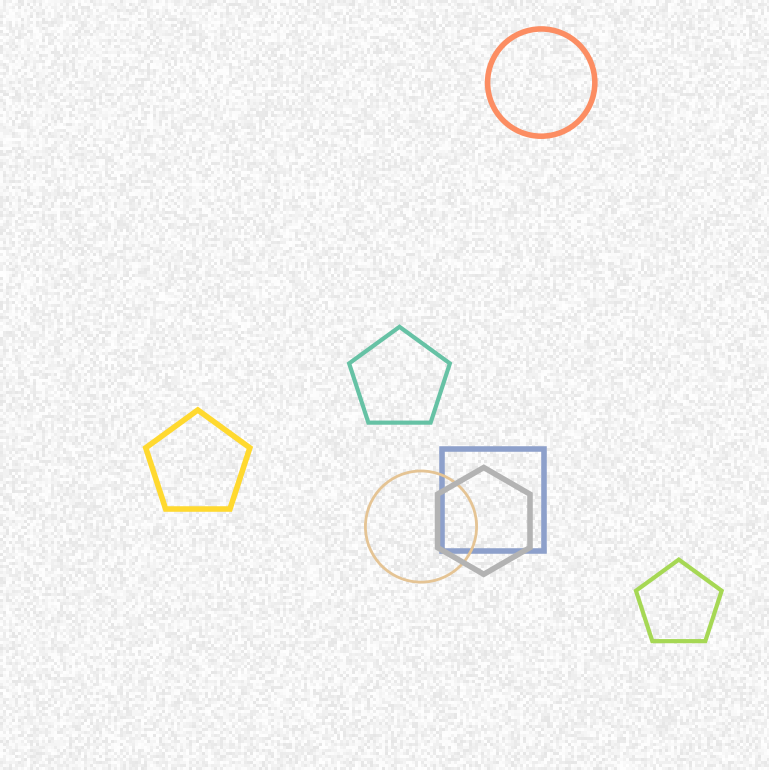[{"shape": "pentagon", "thickness": 1.5, "radius": 0.34, "center": [0.519, 0.507]}, {"shape": "circle", "thickness": 2, "radius": 0.35, "center": [0.703, 0.893]}, {"shape": "square", "thickness": 2, "radius": 0.33, "center": [0.641, 0.35]}, {"shape": "pentagon", "thickness": 1.5, "radius": 0.29, "center": [0.882, 0.215]}, {"shape": "pentagon", "thickness": 2, "radius": 0.36, "center": [0.257, 0.396]}, {"shape": "circle", "thickness": 1, "radius": 0.36, "center": [0.547, 0.316]}, {"shape": "hexagon", "thickness": 2, "radius": 0.35, "center": [0.628, 0.324]}]